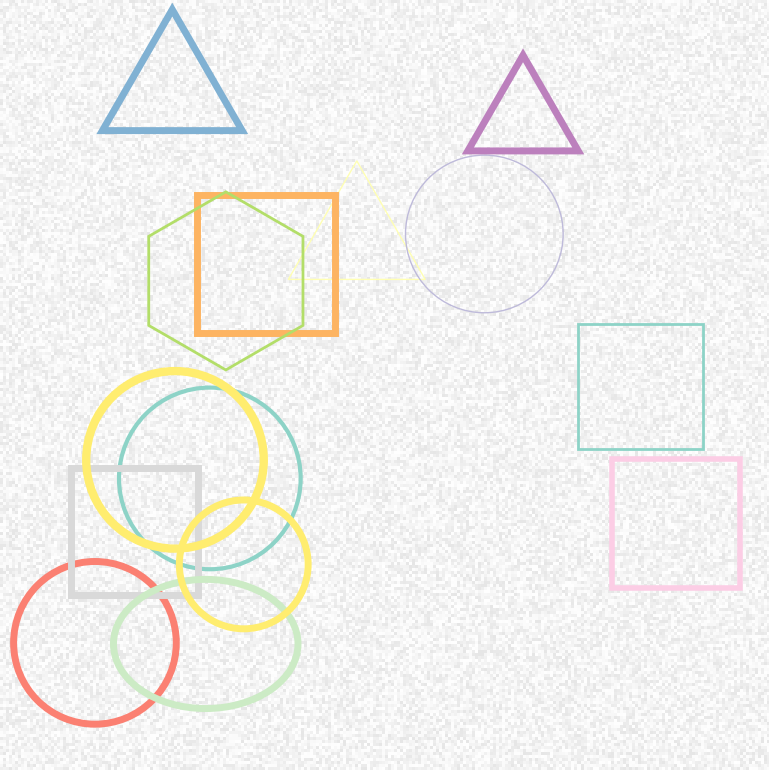[{"shape": "square", "thickness": 1, "radius": 0.41, "center": [0.832, 0.498]}, {"shape": "circle", "thickness": 1.5, "radius": 0.59, "center": [0.273, 0.379]}, {"shape": "triangle", "thickness": 0.5, "radius": 0.51, "center": [0.463, 0.688]}, {"shape": "circle", "thickness": 0.5, "radius": 0.51, "center": [0.629, 0.696]}, {"shape": "circle", "thickness": 2.5, "radius": 0.53, "center": [0.123, 0.165]}, {"shape": "triangle", "thickness": 2.5, "radius": 0.52, "center": [0.224, 0.883]}, {"shape": "square", "thickness": 2.5, "radius": 0.45, "center": [0.345, 0.657]}, {"shape": "hexagon", "thickness": 1, "radius": 0.58, "center": [0.293, 0.635]}, {"shape": "square", "thickness": 2, "radius": 0.42, "center": [0.878, 0.32]}, {"shape": "square", "thickness": 2.5, "radius": 0.41, "center": [0.175, 0.31]}, {"shape": "triangle", "thickness": 2.5, "radius": 0.41, "center": [0.679, 0.845]}, {"shape": "oval", "thickness": 2.5, "radius": 0.6, "center": [0.267, 0.164]}, {"shape": "circle", "thickness": 2.5, "radius": 0.42, "center": [0.317, 0.267]}, {"shape": "circle", "thickness": 3, "radius": 0.58, "center": [0.227, 0.403]}]